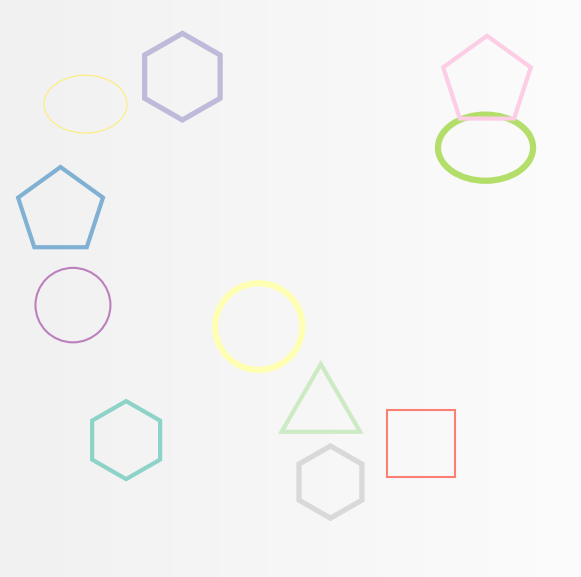[{"shape": "hexagon", "thickness": 2, "radius": 0.34, "center": [0.217, 0.237]}, {"shape": "circle", "thickness": 3, "radius": 0.38, "center": [0.445, 0.434]}, {"shape": "hexagon", "thickness": 2.5, "radius": 0.37, "center": [0.314, 0.866]}, {"shape": "square", "thickness": 1, "radius": 0.29, "center": [0.724, 0.231]}, {"shape": "pentagon", "thickness": 2, "radius": 0.38, "center": [0.104, 0.633]}, {"shape": "oval", "thickness": 3, "radius": 0.41, "center": [0.835, 0.743]}, {"shape": "pentagon", "thickness": 2, "radius": 0.4, "center": [0.838, 0.858]}, {"shape": "hexagon", "thickness": 2.5, "radius": 0.31, "center": [0.569, 0.164]}, {"shape": "circle", "thickness": 1, "radius": 0.32, "center": [0.125, 0.471]}, {"shape": "triangle", "thickness": 2, "radius": 0.39, "center": [0.552, 0.29]}, {"shape": "oval", "thickness": 0.5, "radius": 0.36, "center": [0.147, 0.819]}]